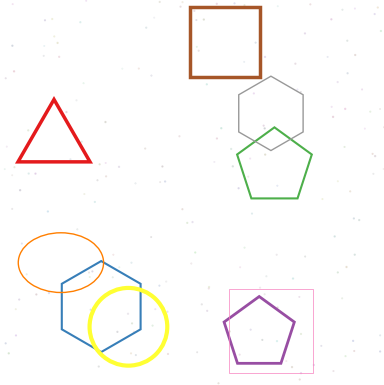[{"shape": "triangle", "thickness": 2.5, "radius": 0.54, "center": [0.14, 0.634]}, {"shape": "hexagon", "thickness": 1.5, "radius": 0.59, "center": [0.263, 0.204]}, {"shape": "pentagon", "thickness": 1.5, "radius": 0.51, "center": [0.713, 0.567]}, {"shape": "pentagon", "thickness": 2, "radius": 0.48, "center": [0.673, 0.134]}, {"shape": "oval", "thickness": 1, "radius": 0.55, "center": [0.158, 0.318]}, {"shape": "circle", "thickness": 3, "radius": 0.5, "center": [0.334, 0.151]}, {"shape": "square", "thickness": 2.5, "radius": 0.45, "center": [0.584, 0.892]}, {"shape": "square", "thickness": 0.5, "radius": 0.55, "center": [0.704, 0.141]}, {"shape": "hexagon", "thickness": 1, "radius": 0.48, "center": [0.704, 0.706]}]